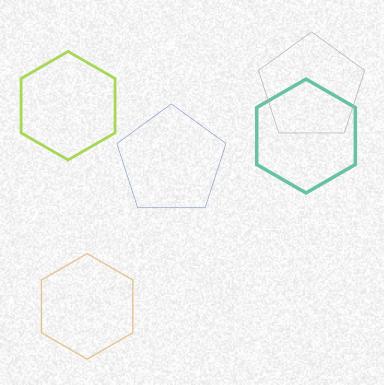[{"shape": "hexagon", "thickness": 2.5, "radius": 0.74, "center": [0.795, 0.647]}, {"shape": "pentagon", "thickness": 0.5, "radius": 0.75, "center": [0.445, 0.581]}, {"shape": "hexagon", "thickness": 2, "radius": 0.7, "center": [0.177, 0.725]}, {"shape": "hexagon", "thickness": 1, "radius": 0.69, "center": [0.226, 0.204]}, {"shape": "pentagon", "thickness": 0.5, "radius": 0.73, "center": [0.809, 0.772]}]